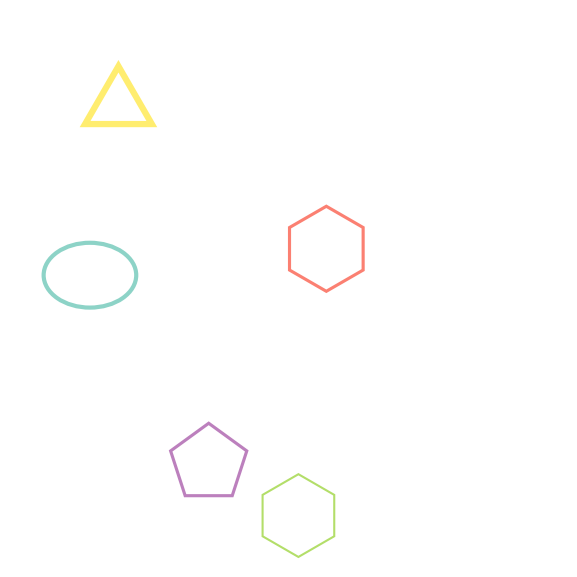[{"shape": "oval", "thickness": 2, "radius": 0.4, "center": [0.156, 0.523]}, {"shape": "hexagon", "thickness": 1.5, "radius": 0.37, "center": [0.565, 0.568]}, {"shape": "hexagon", "thickness": 1, "radius": 0.36, "center": [0.517, 0.106]}, {"shape": "pentagon", "thickness": 1.5, "radius": 0.35, "center": [0.361, 0.197]}, {"shape": "triangle", "thickness": 3, "radius": 0.33, "center": [0.205, 0.818]}]